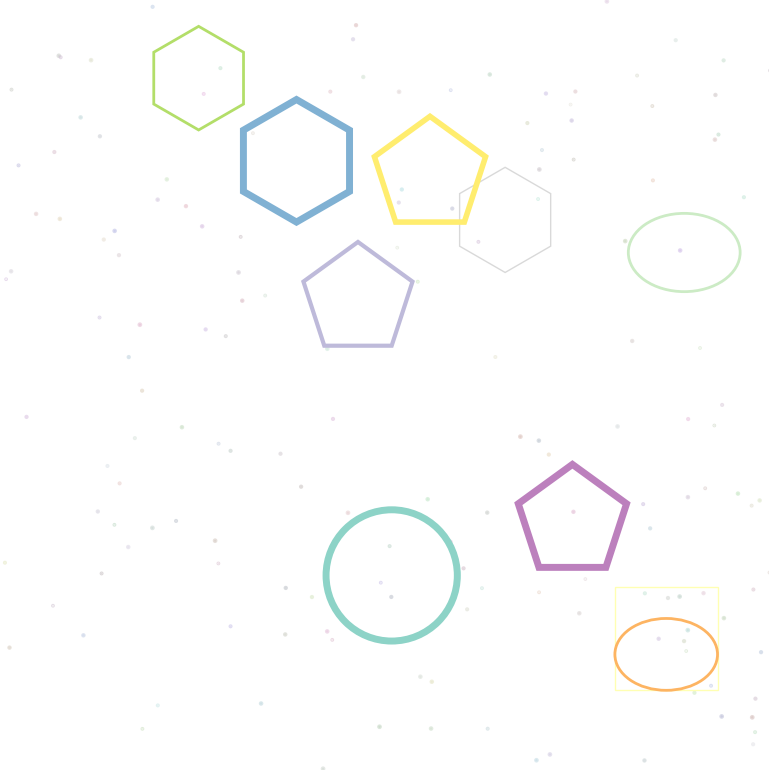[{"shape": "circle", "thickness": 2.5, "radius": 0.43, "center": [0.509, 0.253]}, {"shape": "square", "thickness": 0.5, "radius": 0.33, "center": [0.865, 0.171]}, {"shape": "pentagon", "thickness": 1.5, "radius": 0.37, "center": [0.465, 0.611]}, {"shape": "hexagon", "thickness": 2.5, "radius": 0.4, "center": [0.385, 0.791]}, {"shape": "oval", "thickness": 1, "radius": 0.33, "center": [0.865, 0.15]}, {"shape": "hexagon", "thickness": 1, "radius": 0.34, "center": [0.258, 0.899]}, {"shape": "hexagon", "thickness": 0.5, "radius": 0.34, "center": [0.656, 0.714]}, {"shape": "pentagon", "thickness": 2.5, "radius": 0.37, "center": [0.743, 0.323]}, {"shape": "oval", "thickness": 1, "radius": 0.36, "center": [0.889, 0.672]}, {"shape": "pentagon", "thickness": 2, "radius": 0.38, "center": [0.558, 0.773]}]